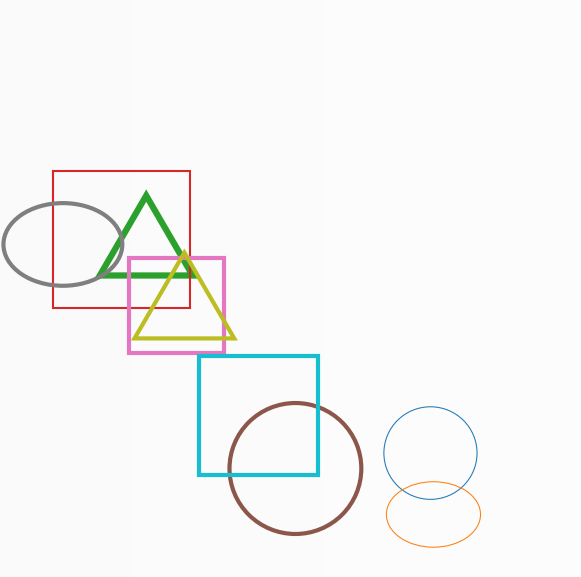[{"shape": "circle", "thickness": 0.5, "radius": 0.4, "center": [0.741, 0.215]}, {"shape": "oval", "thickness": 0.5, "radius": 0.4, "center": [0.746, 0.108]}, {"shape": "triangle", "thickness": 3, "radius": 0.46, "center": [0.252, 0.568]}, {"shape": "square", "thickness": 1, "radius": 0.59, "center": [0.209, 0.585]}, {"shape": "circle", "thickness": 2, "radius": 0.57, "center": [0.508, 0.188]}, {"shape": "square", "thickness": 2, "radius": 0.41, "center": [0.304, 0.47]}, {"shape": "oval", "thickness": 2, "radius": 0.51, "center": [0.108, 0.576]}, {"shape": "triangle", "thickness": 2, "radius": 0.5, "center": [0.317, 0.463]}, {"shape": "square", "thickness": 2, "radius": 0.52, "center": [0.445, 0.279]}]